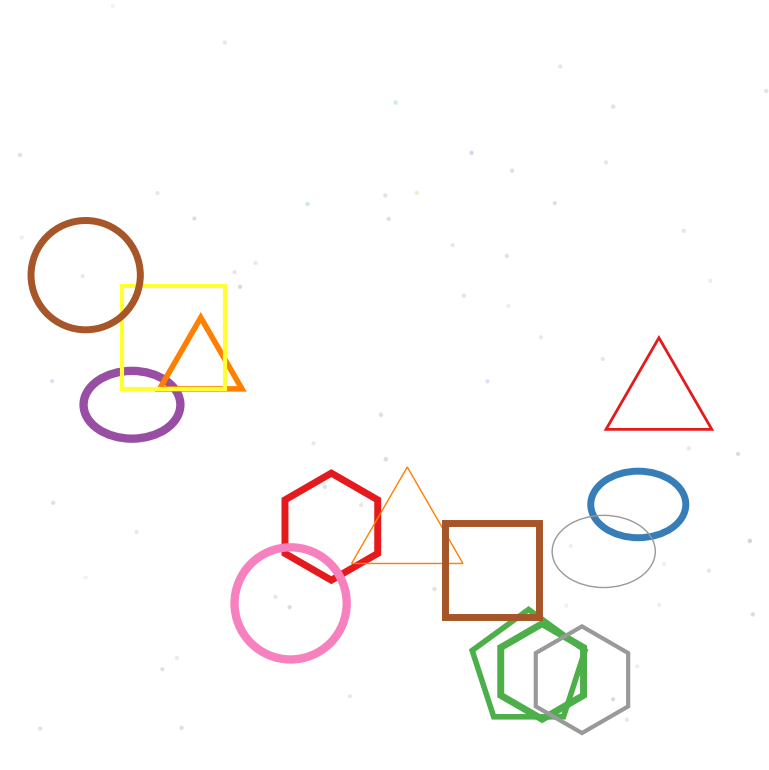[{"shape": "hexagon", "thickness": 2.5, "radius": 0.35, "center": [0.43, 0.316]}, {"shape": "triangle", "thickness": 1, "radius": 0.4, "center": [0.856, 0.482]}, {"shape": "oval", "thickness": 2.5, "radius": 0.31, "center": [0.829, 0.345]}, {"shape": "hexagon", "thickness": 2.5, "radius": 0.31, "center": [0.704, 0.128]}, {"shape": "pentagon", "thickness": 2, "radius": 0.39, "center": [0.686, 0.131]}, {"shape": "oval", "thickness": 3, "radius": 0.31, "center": [0.171, 0.474]}, {"shape": "triangle", "thickness": 2, "radius": 0.31, "center": [0.261, 0.526]}, {"shape": "triangle", "thickness": 0.5, "radius": 0.42, "center": [0.529, 0.31]}, {"shape": "square", "thickness": 1.5, "radius": 0.34, "center": [0.225, 0.561]}, {"shape": "circle", "thickness": 2.5, "radius": 0.35, "center": [0.111, 0.643]}, {"shape": "square", "thickness": 2.5, "radius": 0.3, "center": [0.639, 0.26]}, {"shape": "circle", "thickness": 3, "radius": 0.36, "center": [0.377, 0.216]}, {"shape": "oval", "thickness": 0.5, "radius": 0.33, "center": [0.784, 0.284]}, {"shape": "hexagon", "thickness": 1.5, "radius": 0.35, "center": [0.756, 0.117]}]